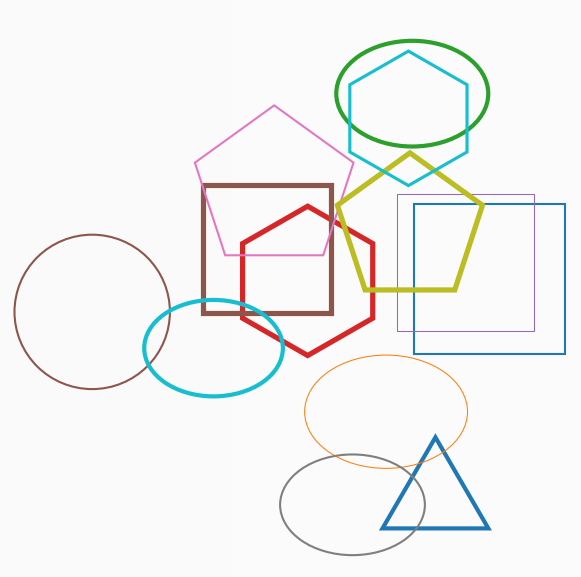[{"shape": "square", "thickness": 1, "radius": 0.65, "center": [0.842, 0.516]}, {"shape": "triangle", "thickness": 2, "radius": 0.53, "center": [0.749, 0.137]}, {"shape": "oval", "thickness": 0.5, "radius": 0.7, "center": [0.664, 0.286]}, {"shape": "oval", "thickness": 2, "radius": 0.65, "center": [0.709, 0.837]}, {"shape": "hexagon", "thickness": 2.5, "radius": 0.65, "center": [0.529, 0.513]}, {"shape": "square", "thickness": 0.5, "radius": 0.59, "center": [0.801, 0.544]}, {"shape": "circle", "thickness": 1, "radius": 0.67, "center": [0.159, 0.459]}, {"shape": "square", "thickness": 2.5, "radius": 0.55, "center": [0.459, 0.568]}, {"shape": "pentagon", "thickness": 1, "radius": 0.72, "center": [0.472, 0.673]}, {"shape": "oval", "thickness": 1, "radius": 0.62, "center": [0.606, 0.125]}, {"shape": "pentagon", "thickness": 2.5, "radius": 0.66, "center": [0.705, 0.603]}, {"shape": "oval", "thickness": 2, "radius": 0.6, "center": [0.367, 0.396]}, {"shape": "hexagon", "thickness": 1.5, "radius": 0.58, "center": [0.703, 0.794]}]